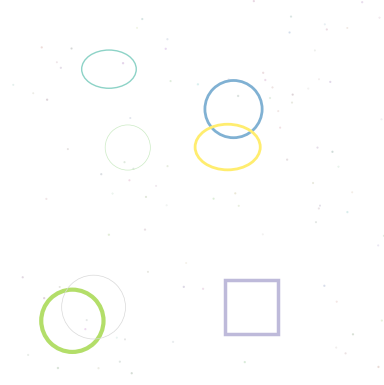[{"shape": "oval", "thickness": 1, "radius": 0.35, "center": [0.283, 0.82]}, {"shape": "square", "thickness": 2.5, "radius": 0.35, "center": [0.653, 0.203]}, {"shape": "circle", "thickness": 2, "radius": 0.37, "center": [0.607, 0.717]}, {"shape": "circle", "thickness": 3, "radius": 0.4, "center": [0.188, 0.167]}, {"shape": "circle", "thickness": 0.5, "radius": 0.41, "center": [0.243, 0.202]}, {"shape": "circle", "thickness": 0.5, "radius": 0.29, "center": [0.332, 0.617]}, {"shape": "oval", "thickness": 2, "radius": 0.42, "center": [0.591, 0.618]}]